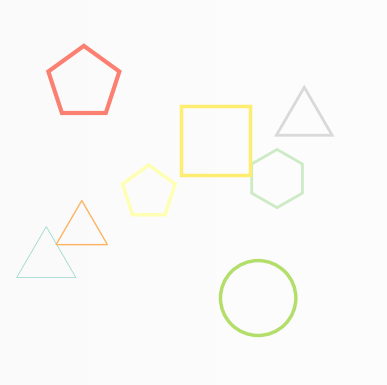[{"shape": "triangle", "thickness": 0.5, "radius": 0.44, "center": [0.119, 0.323]}, {"shape": "pentagon", "thickness": 2.5, "radius": 0.36, "center": [0.384, 0.5]}, {"shape": "pentagon", "thickness": 3, "radius": 0.48, "center": [0.216, 0.784]}, {"shape": "triangle", "thickness": 1, "radius": 0.38, "center": [0.211, 0.403]}, {"shape": "circle", "thickness": 2.5, "radius": 0.49, "center": [0.666, 0.226]}, {"shape": "triangle", "thickness": 2, "radius": 0.42, "center": [0.785, 0.69]}, {"shape": "hexagon", "thickness": 2, "radius": 0.38, "center": [0.715, 0.536]}, {"shape": "square", "thickness": 2.5, "radius": 0.45, "center": [0.555, 0.635]}]